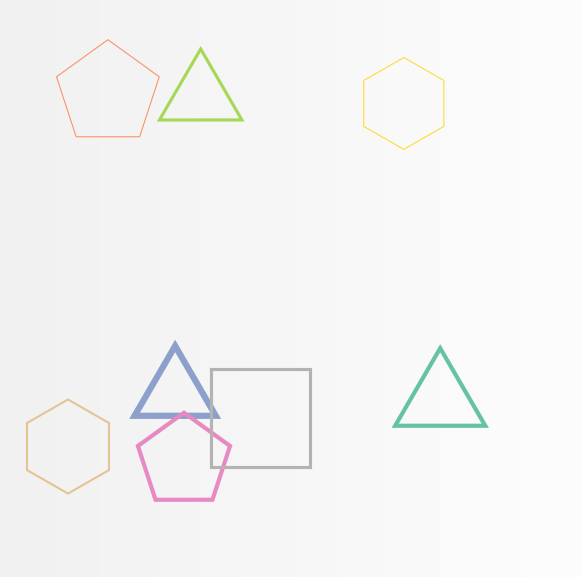[{"shape": "triangle", "thickness": 2, "radius": 0.45, "center": [0.757, 0.307]}, {"shape": "pentagon", "thickness": 0.5, "radius": 0.46, "center": [0.186, 0.837]}, {"shape": "triangle", "thickness": 3, "radius": 0.4, "center": [0.301, 0.319]}, {"shape": "pentagon", "thickness": 2, "radius": 0.42, "center": [0.317, 0.201]}, {"shape": "triangle", "thickness": 1.5, "radius": 0.41, "center": [0.345, 0.832]}, {"shape": "hexagon", "thickness": 0.5, "radius": 0.4, "center": [0.695, 0.82]}, {"shape": "hexagon", "thickness": 1, "radius": 0.41, "center": [0.117, 0.226]}, {"shape": "square", "thickness": 1.5, "radius": 0.42, "center": [0.448, 0.276]}]